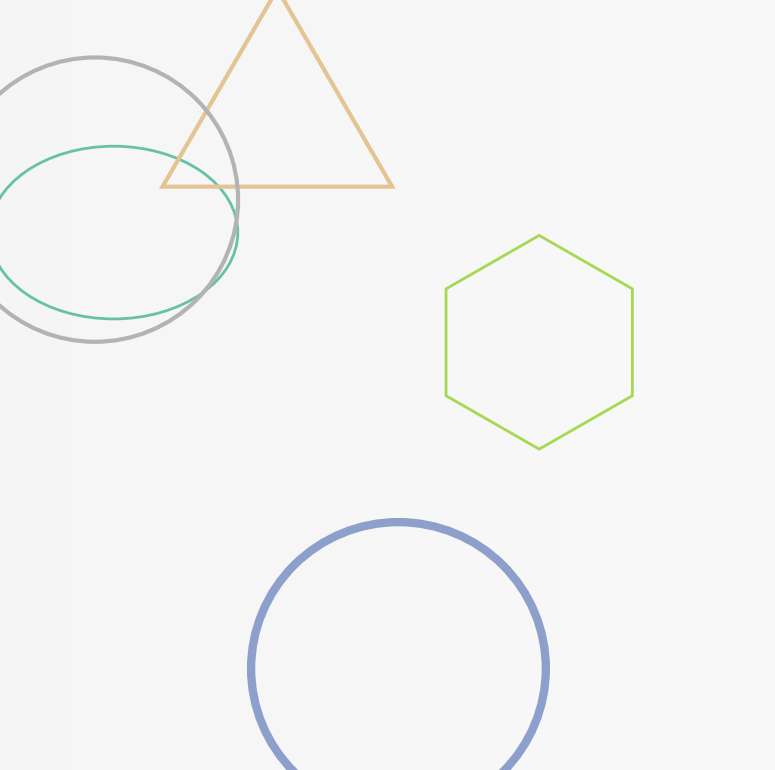[{"shape": "oval", "thickness": 1, "radius": 0.8, "center": [0.147, 0.698]}, {"shape": "circle", "thickness": 3, "radius": 0.95, "center": [0.514, 0.132]}, {"shape": "hexagon", "thickness": 1, "radius": 0.69, "center": [0.696, 0.555]}, {"shape": "triangle", "thickness": 1.5, "radius": 0.86, "center": [0.358, 0.843]}, {"shape": "circle", "thickness": 1.5, "radius": 0.92, "center": [0.123, 0.741]}]